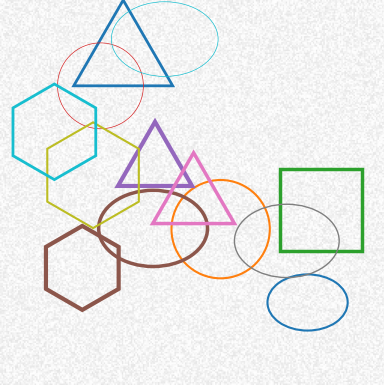[{"shape": "oval", "thickness": 1.5, "radius": 0.52, "center": [0.799, 0.214]}, {"shape": "triangle", "thickness": 2, "radius": 0.74, "center": [0.32, 0.851]}, {"shape": "circle", "thickness": 1.5, "radius": 0.64, "center": [0.573, 0.405]}, {"shape": "square", "thickness": 2.5, "radius": 0.53, "center": [0.834, 0.454]}, {"shape": "circle", "thickness": 0.5, "radius": 0.56, "center": [0.261, 0.777]}, {"shape": "triangle", "thickness": 3, "radius": 0.56, "center": [0.403, 0.573]}, {"shape": "oval", "thickness": 2.5, "radius": 0.71, "center": [0.398, 0.407]}, {"shape": "hexagon", "thickness": 3, "radius": 0.55, "center": [0.214, 0.304]}, {"shape": "triangle", "thickness": 2.5, "radius": 0.61, "center": [0.503, 0.481]}, {"shape": "oval", "thickness": 1, "radius": 0.68, "center": [0.745, 0.374]}, {"shape": "hexagon", "thickness": 1.5, "radius": 0.69, "center": [0.242, 0.545]}, {"shape": "hexagon", "thickness": 2, "radius": 0.62, "center": [0.141, 0.658]}, {"shape": "oval", "thickness": 0.5, "radius": 0.69, "center": [0.428, 0.898]}]